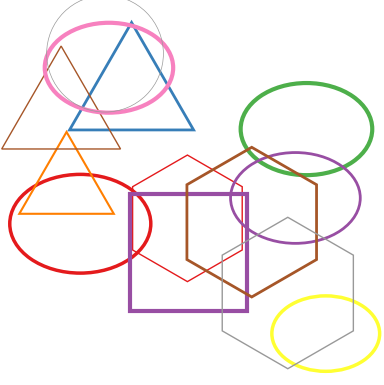[{"shape": "hexagon", "thickness": 1, "radius": 0.82, "center": [0.487, 0.433]}, {"shape": "oval", "thickness": 2.5, "radius": 0.92, "center": [0.209, 0.419]}, {"shape": "triangle", "thickness": 2, "radius": 0.93, "center": [0.342, 0.755]}, {"shape": "oval", "thickness": 3, "radius": 0.85, "center": [0.796, 0.665]}, {"shape": "oval", "thickness": 2, "radius": 0.84, "center": [0.767, 0.486]}, {"shape": "square", "thickness": 3, "radius": 0.76, "center": [0.49, 0.344]}, {"shape": "triangle", "thickness": 1.5, "radius": 0.71, "center": [0.173, 0.516]}, {"shape": "oval", "thickness": 2.5, "radius": 0.7, "center": [0.846, 0.134]}, {"shape": "hexagon", "thickness": 2, "radius": 0.97, "center": [0.654, 0.423]}, {"shape": "triangle", "thickness": 1, "radius": 0.89, "center": [0.159, 0.702]}, {"shape": "oval", "thickness": 3, "radius": 0.83, "center": [0.283, 0.824]}, {"shape": "hexagon", "thickness": 1, "radius": 0.98, "center": [0.748, 0.239]}, {"shape": "circle", "thickness": 0.5, "radius": 0.76, "center": [0.273, 0.861]}]